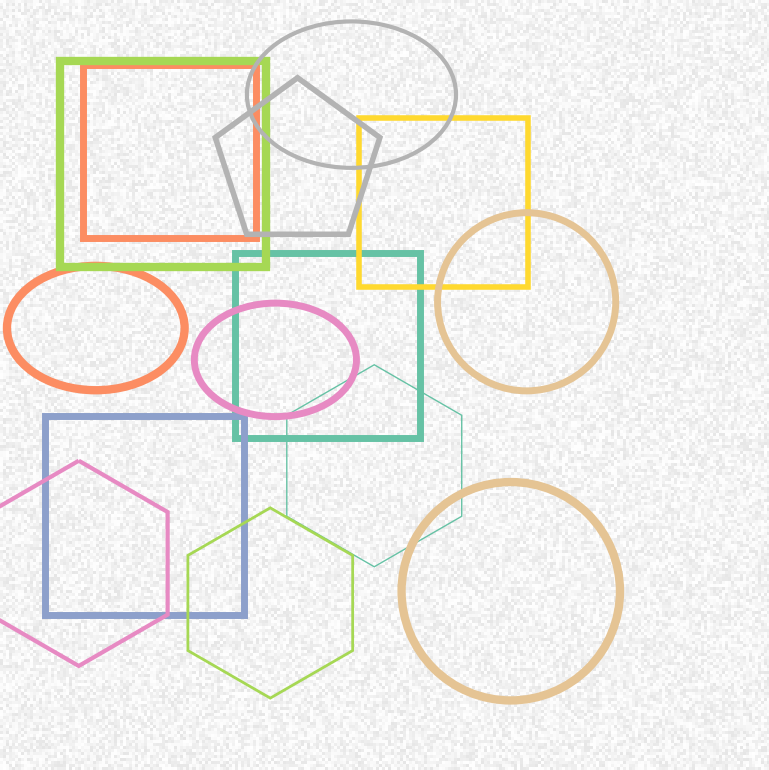[{"shape": "square", "thickness": 2.5, "radius": 0.6, "center": [0.425, 0.551]}, {"shape": "hexagon", "thickness": 0.5, "radius": 0.66, "center": [0.486, 0.395]}, {"shape": "oval", "thickness": 3, "radius": 0.58, "center": [0.124, 0.574]}, {"shape": "square", "thickness": 2.5, "radius": 0.56, "center": [0.22, 0.803]}, {"shape": "square", "thickness": 2.5, "radius": 0.65, "center": [0.188, 0.331]}, {"shape": "oval", "thickness": 2.5, "radius": 0.53, "center": [0.358, 0.533]}, {"shape": "hexagon", "thickness": 1.5, "radius": 0.67, "center": [0.102, 0.268]}, {"shape": "hexagon", "thickness": 1, "radius": 0.62, "center": [0.351, 0.217]}, {"shape": "square", "thickness": 3, "radius": 0.67, "center": [0.212, 0.787]}, {"shape": "square", "thickness": 2, "radius": 0.55, "center": [0.576, 0.737]}, {"shape": "circle", "thickness": 2.5, "radius": 0.58, "center": [0.684, 0.608]}, {"shape": "circle", "thickness": 3, "radius": 0.71, "center": [0.663, 0.232]}, {"shape": "pentagon", "thickness": 2, "radius": 0.56, "center": [0.386, 0.787]}, {"shape": "oval", "thickness": 1.5, "radius": 0.68, "center": [0.456, 0.877]}]